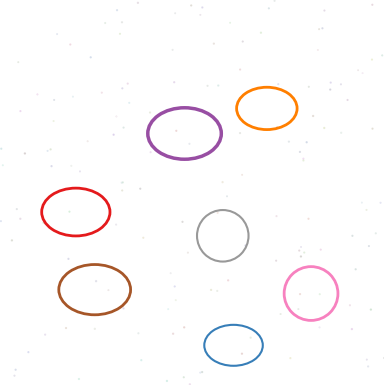[{"shape": "oval", "thickness": 2, "radius": 0.44, "center": [0.197, 0.449]}, {"shape": "oval", "thickness": 1.5, "radius": 0.38, "center": [0.607, 0.103]}, {"shape": "oval", "thickness": 2.5, "radius": 0.48, "center": [0.479, 0.653]}, {"shape": "oval", "thickness": 2, "radius": 0.39, "center": [0.693, 0.718]}, {"shape": "oval", "thickness": 2, "radius": 0.47, "center": [0.246, 0.248]}, {"shape": "circle", "thickness": 2, "radius": 0.35, "center": [0.808, 0.238]}, {"shape": "circle", "thickness": 1.5, "radius": 0.33, "center": [0.579, 0.388]}]